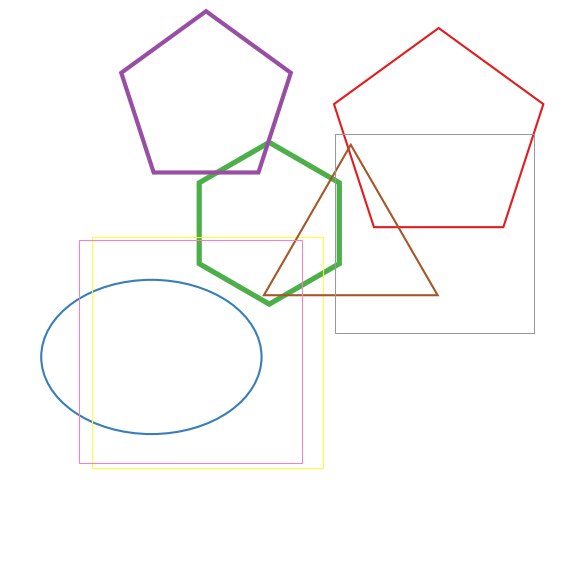[{"shape": "pentagon", "thickness": 1, "radius": 0.95, "center": [0.76, 0.76]}, {"shape": "oval", "thickness": 1, "radius": 0.95, "center": [0.262, 0.381]}, {"shape": "hexagon", "thickness": 2.5, "radius": 0.7, "center": [0.466, 0.613]}, {"shape": "pentagon", "thickness": 2, "radius": 0.77, "center": [0.357, 0.825]}, {"shape": "square", "thickness": 0.5, "radius": 1.0, "center": [0.359, 0.389]}, {"shape": "triangle", "thickness": 1, "radius": 0.87, "center": [0.607, 0.575]}, {"shape": "square", "thickness": 0.5, "radius": 0.96, "center": [0.33, 0.391]}, {"shape": "square", "thickness": 0.5, "radius": 0.86, "center": [0.753, 0.595]}]